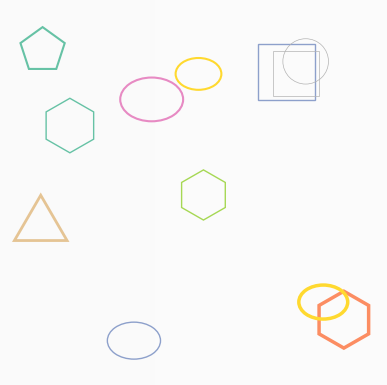[{"shape": "pentagon", "thickness": 1.5, "radius": 0.3, "center": [0.11, 0.87]}, {"shape": "hexagon", "thickness": 1, "radius": 0.35, "center": [0.18, 0.674]}, {"shape": "hexagon", "thickness": 2.5, "radius": 0.37, "center": [0.887, 0.17]}, {"shape": "oval", "thickness": 1, "radius": 0.34, "center": [0.346, 0.115]}, {"shape": "square", "thickness": 1, "radius": 0.37, "center": [0.74, 0.812]}, {"shape": "oval", "thickness": 1.5, "radius": 0.41, "center": [0.391, 0.742]}, {"shape": "hexagon", "thickness": 1, "radius": 0.33, "center": [0.525, 0.494]}, {"shape": "oval", "thickness": 1.5, "radius": 0.3, "center": [0.512, 0.808]}, {"shape": "oval", "thickness": 2.5, "radius": 0.32, "center": [0.834, 0.215]}, {"shape": "triangle", "thickness": 2, "radius": 0.39, "center": [0.105, 0.414]}, {"shape": "circle", "thickness": 0.5, "radius": 0.29, "center": [0.789, 0.841]}, {"shape": "square", "thickness": 0.5, "radius": 0.3, "center": [0.764, 0.81]}]